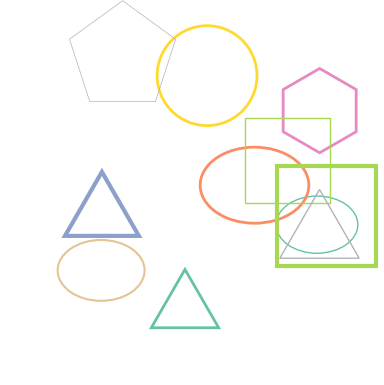[{"shape": "oval", "thickness": 1, "radius": 0.53, "center": [0.823, 0.417]}, {"shape": "triangle", "thickness": 2, "radius": 0.51, "center": [0.48, 0.199]}, {"shape": "oval", "thickness": 2, "radius": 0.71, "center": [0.661, 0.519]}, {"shape": "triangle", "thickness": 3, "radius": 0.55, "center": [0.265, 0.443]}, {"shape": "hexagon", "thickness": 2, "radius": 0.55, "center": [0.83, 0.713]}, {"shape": "square", "thickness": 1, "radius": 0.55, "center": [0.747, 0.583]}, {"shape": "square", "thickness": 3, "radius": 0.65, "center": [0.848, 0.439]}, {"shape": "circle", "thickness": 2, "radius": 0.65, "center": [0.538, 0.804]}, {"shape": "oval", "thickness": 1.5, "radius": 0.56, "center": [0.263, 0.298]}, {"shape": "pentagon", "thickness": 0.5, "radius": 0.72, "center": [0.318, 0.853]}, {"shape": "triangle", "thickness": 1, "radius": 0.6, "center": [0.83, 0.389]}]